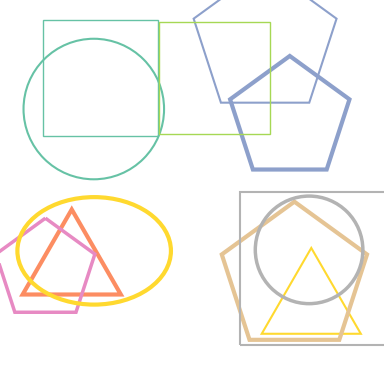[{"shape": "circle", "thickness": 1.5, "radius": 0.91, "center": [0.244, 0.717]}, {"shape": "square", "thickness": 1, "radius": 0.75, "center": [0.262, 0.798]}, {"shape": "triangle", "thickness": 3, "radius": 0.74, "center": [0.186, 0.309]}, {"shape": "pentagon", "thickness": 1.5, "radius": 0.98, "center": [0.689, 0.891]}, {"shape": "pentagon", "thickness": 3, "radius": 0.82, "center": [0.753, 0.692]}, {"shape": "pentagon", "thickness": 2.5, "radius": 0.68, "center": [0.118, 0.298]}, {"shape": "square", "thickness": 1, "radius": 0.72, "center": [0.557, 0.798]}, {"shape": "triangle", "thickness": 1.5, "radius": 0.74, "center": [0.809, 0.207]}, {"shape": "oval", "thickness": 3, "radius": 1.0, "center": [0.245, 0.348]}, {"shape": "pentagon", "thickness": 3, "radius": 0.99, "center": [0.765, 0.278]}, {"shape": "square", "thickness": 1.5, "radius": 1.0, "center": [0.821, 0.303]}, {"shape": "circle", "thickness": 2.5, "radius": 0.7, "center": [0.803, 0.351]}]